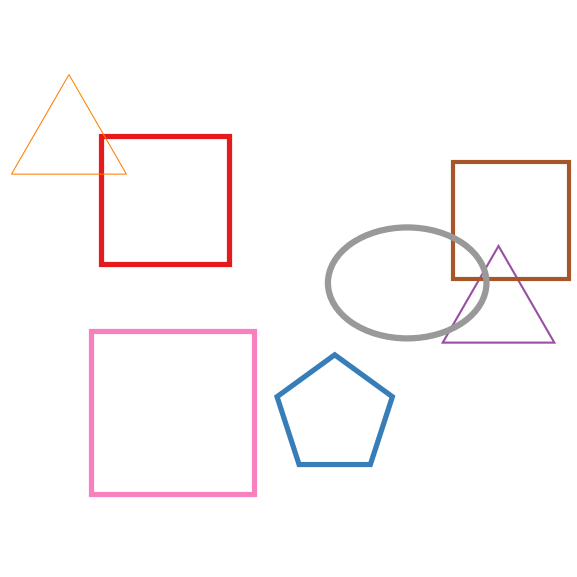[{"shape": "square", "thickness": 2.5, "radius": 0.56, "center": [0.285, 0.653]}, {"shape": "pentagon", "thickness": 2.5, "radius": 0.53, "center": [0.58, 0.28]}, {"shape": "triangle", "thickness": 1, "radius": 0.56, "center": [0.863, 0.462]}, {"shape": "triangle", "thickness": 0.5, "radius": 0.57, "center": [0.119, 0.755]}, {"shape": "square", "thickness": 2, "radius": 0.5, "center": [0.885, 0.617]}, {"shape": "square", "thickness": 2.5, "radius": 0.7, "center": [0.298, 0.285]}, {"shape": "oval", "thickness": 3, "radius": 0.69, "center": [0.705, 0.509]}]